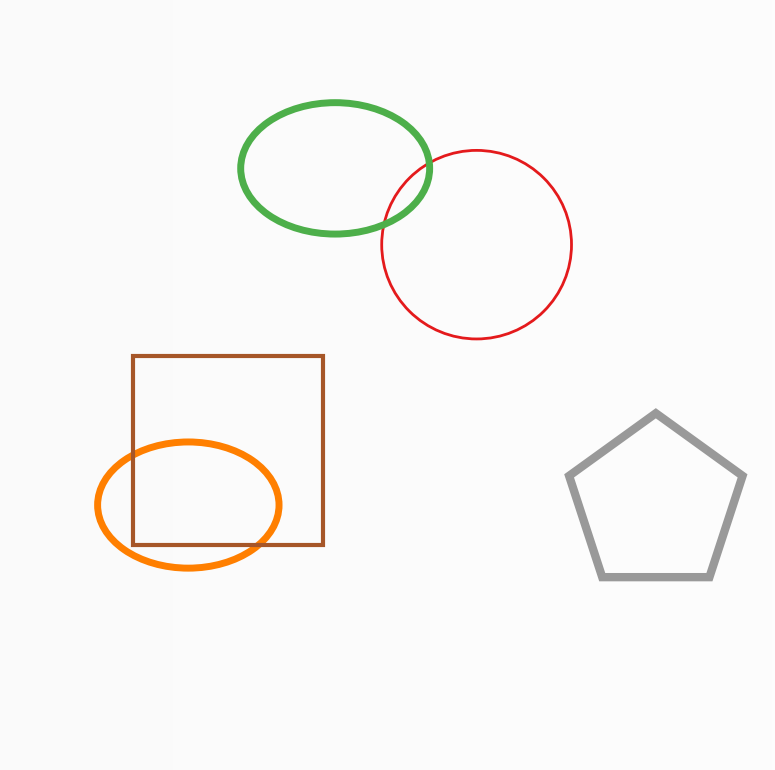[{"shape": "circle", "thickness": 1, "radius": 0.61, "center": [0.615, 0.682]}, {"shape": "oval", "thickness": 2.5, "radius": 0.61, "center": [0.432, 0.781]}, {"shape": "oval", "thickness": 2.5, "radius": 0.59, "center": [0.243, 0.344]}, {"shape": "square", "thickness": 1.5, "radius": 0.61, "center": [0.294, 0.415]}, {"shape": "pentagon", "thickness": 3, "radius": 0.59, "center": [0.846, 0.346]}]